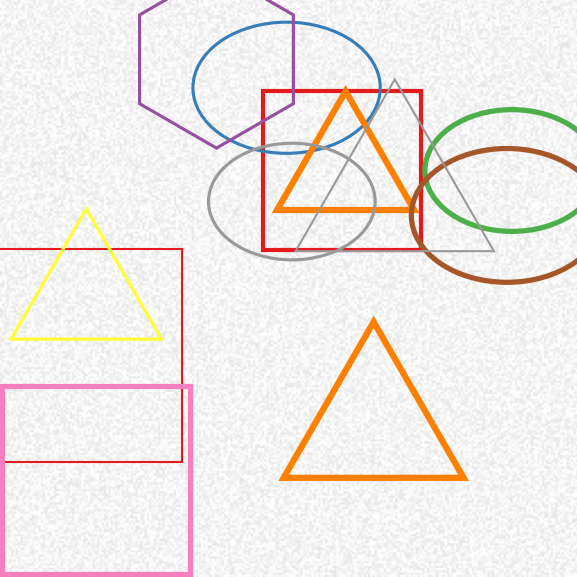[{"shape": "square", "thickness": 2, "radius": 0.69, "center": [0.592, 0.704]}, {"shape": "square", "thickness": 1, "radius": 0.92, "center": [0.132, 0.383]}, {"shape": "oval", "thickness": 1.5, "radius": 0.81, "center": [0.496, 0.847]}, {"shape": "oval", "thickness": 2.5, "radius": 0.75, "center": [0.886, 0.704]}, {"shape": "hexagon", "thickness": 1.5, "radius": 0.77, "center": [0.375, 0.896]}, {"shape": "triangle", "thickness": 3, "radius": 0.9, "center": [0.647, 0.262]}, {"shape": "triangle", "thickness": 3, "radius": 0.69, "center": [0.598, 0.704]}, {"shape": "triangle", "thickness": 1.5, "radius": 0.75, "center": [0.15, 0.487]}, {"shape": "oval", "thickness": 2.5, "radius": 0.83, "center": [0.878, 0.626]}, {"shape": "square", "thickness": 2.5, "radius": 0.81, "center": [0.167, 0.168]}, {"shape": "triangle", "thickness": 1, "radius": 0.99, "center": [0.684, 0.663]}, {"shape": "oval", "thickness": 1.5, "radius": 0.72, "center": [0.505, 0.65]}]